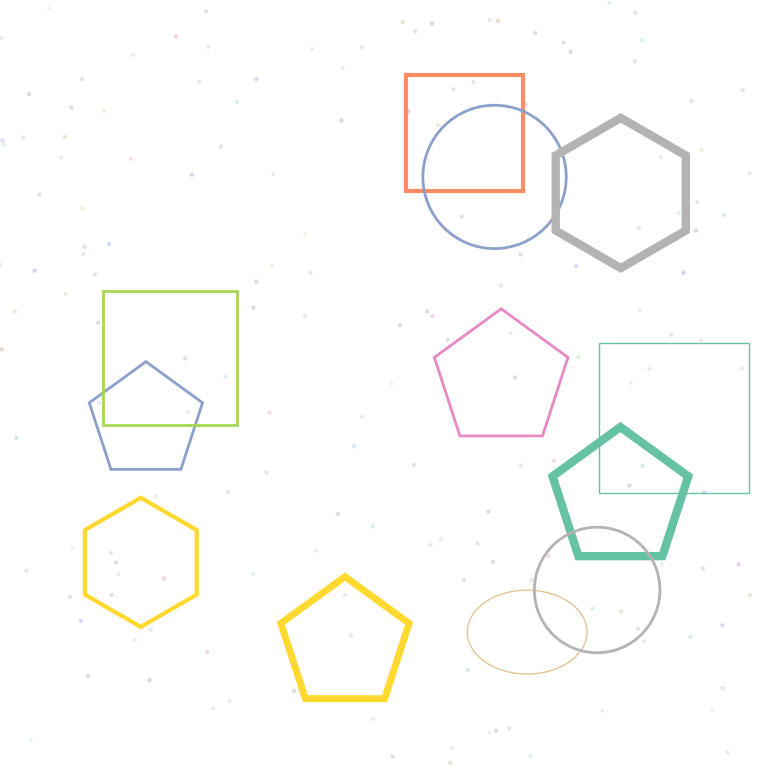[{"shape": "pentagon", "thickness": 3, "radius": 0.46, "center": [0.806, 0.353]}, {"shape": "square", "thickness": 0.5, "radius": 0.49, "center": [0.876, 0.457]}, {"shape": "square", "thickness": 1.5, "radius": 0.38, "center": [0.603, 0.827]}, {"shape": "circle", "thickness": 1, "radius": 0.47, "center": [0.642, 0.77]}, {"shape": "pentagon", "thickness": 1, "radius": 0.39, "center": [0.19, 0.453]}, {"shape": "pentagon", "thickness": 1, "radius": 0.46, "center": [0.651, 0.508]}, {"shape": "square", "thickness": 1, "radius": 0.44, "center": [0.221, 0.535]}, {"shape": "pentagon", "thickness": 2.5, "radius": 0.44, "center": [0.448, 0.163]}, {"shape": "hexagon", "thickness": 1.5, "radius": 0.42, "center": [0.183, 0.27]}, {"shape": "oval", "thickness": 0.5, "radius": 0.39, "center": [0.685, 0.179]}, {"shape": "hexagon", "thickness": 3, "radius": 0.49, "center": [0.806, 0.749]}, {"shape": "circle", "thickness": 1, "radius": 0.41, "center": [0.776, 0.234]}]